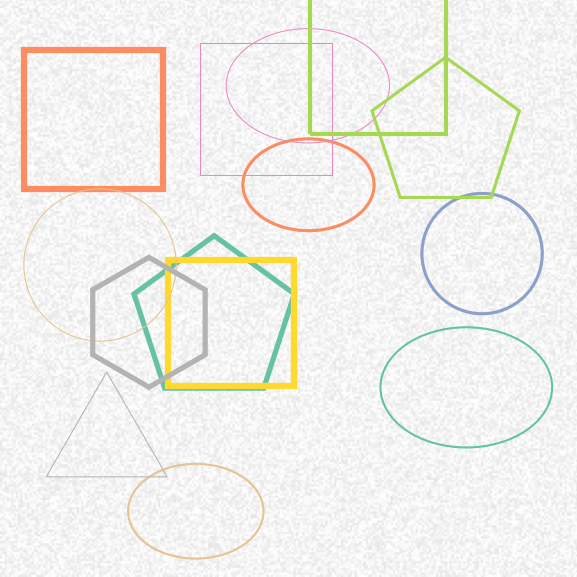[{"shape": "oval", "thickness": 1, "radius": 0.74, "center": [0.807, 0.328]}, {"shape": "pentagon", "thickness": 2.5, "radius": 0.73, "center": [0.371, 0.445]}, {"shape": "oval", "thickness": 1.5, "radius": 0.57, "center": [0.534, 0.679]}, {"shape": "square", "thickness": 3, "radius": 0.6, "center": [0.162, 0.792]}, {"shape": "circle", "thickness": 1.5, "radius": 0.52, "center": [0.835, 0.56]}, {"shape": "oval", "thickness": 0.5, "radius": 0.71, "center": [0.533, 0.851]}, {"shape": "square", "thickness": 0.5, "radius": 0.57, "center": [0.461, 0.811]}, {"shape": "pentagon", "thickness": 1.5, "radius": 0.67, "center": [0.772, 0.766]}, {"shape": "square", "thickness": 2, "radius": 0.59, "center": [0.654, 0.885]}, {"shape": "square", "thickness": 3, "radius": 0.55, "center": [0.4, 0.44]}, {"shape": "circle", "thickness": 0.5, "radius": 0.66, "center": [0.173, 0.54]}, {"shape": "oval", "thickness": 1, "radius": 0.59, "center": [0.339, 0.114]}, {"shape": "hexagon", "thickness": 2.5, "radius": 0.56, "center": [0.258, 0.441]}, {"shape": "triangle", "thickness": 0.5, "radius": 0.61, "center": [0.185, 0.234]}]